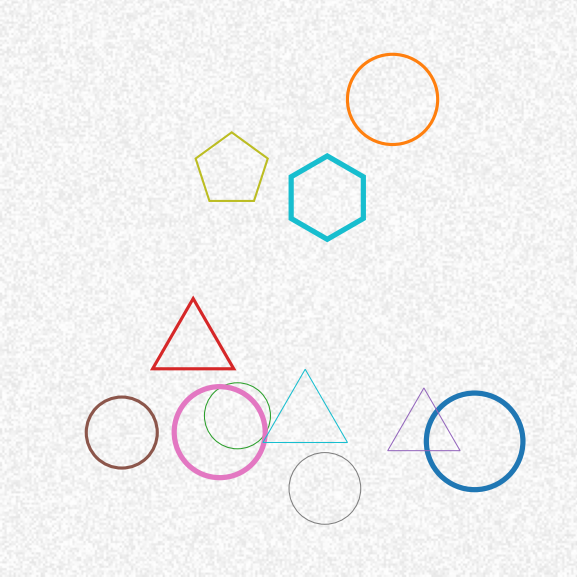[{"shape": "circle", "thickness": 2.5, "radius": 0.42, "center": [0.822, 0.235]}, {"shape": "circle", "thickness": 1.5, "radius": 0.39, "center": [0.68, 0.827]}, {"shape": "circle", "thickness": 0.5, "radius": 0.29, "center": [0.411, 0.279]}, {"shape": "triangle", "thickness": 1.5, "radius": 0.41, "center": [0.335, 0.401]}, {"shape": "triangle", "thickness": 0.5, "radius": 0.36, "center": [0.734, 0.255]}, {"shape": "circle", "thickness": 1.5, "radius": 0.31, "center": [0.211, 0.25]}, {"shape": "circle", "thickness": 2.5, "radius": 0.39, "center": [0.38, 0.251]}, {"shape": "circle", "thickness": 0.5, "radius": 0.31, "center": [0.563, 0.153]}, {"shape": "pentagon", "thickness": 1, "radius": 0.33, "center": [0.401, 0.704]}, {"shape": "triangle", "thickness": 0.5, "radius": 0.42, "center": [0.528, 0.275]}, {"shape": "hexagon", "thickness": 2.5, "radius": 0.36, "center": [0.567, 0.657]}]